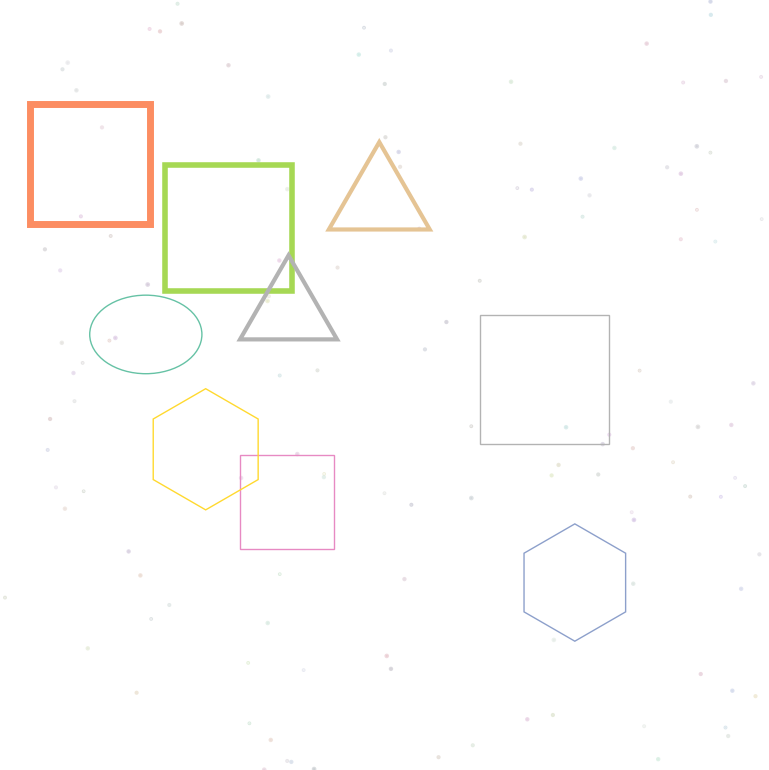[{"shape": "oval", "thickness": 0.5, "radius": 0.36, "center": [0.189, 0.566]}, {"shape": "square", "thickness": 2.5, "radius": 0.39, "center": [0.117, 0.788]}, {"shape": "hexagon", "thickness": 0.5, "radius": 0.38, "center": [0.747, 0.243]}, {"shape": "square", "thickness": 0.5, "radius": 0.31, "center": [0.373, 0.348]}, {"shape": "square", "thickness": 2, "radius": 0.41, "center": [0.297, 0.704]}, {"shape": "hexagon", "thickness": 0.5, "radius": 0.39, "center": [0.267, 0.417]}, {"shape": "triangle", "thickness": 1.5, "radius": 0.38, "center": [0.493, 0.74]}, {"shape": "triangle", "thickness": 1.5, "radius": 0.36, "center": [0.375, 0.596]}, {"shape": "square", "thickness": 0.5, "radius": 0.42, "center": [0.707, 0.507]}]